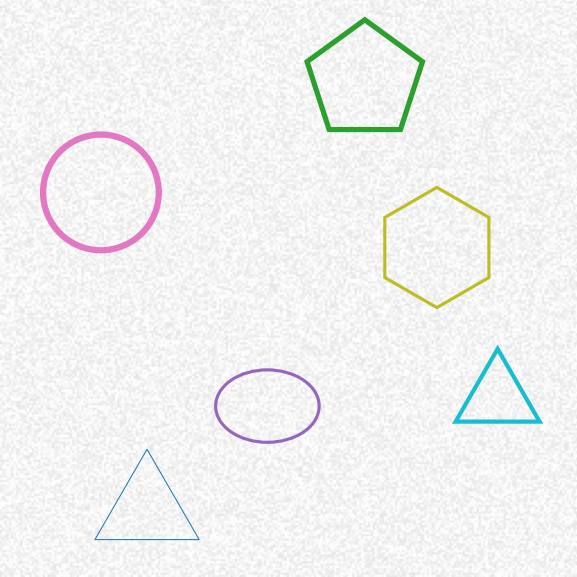[{"shape": "triangle", "thickness": 0.5, "radius": 0.52, "center": [0.255, 0.117]}, {"shape": "pentagon", "thickness": 2.5, "radius": 0.53, "center": [0.632, 0.86]}, {"shape": "oval", "thickness": 1.5, "radius": 0.45, "center": [0.463, 0.296]}, {"shape": "circle", "thickness": 3, "radius": 0.5, "center": [0.175, 0.666]}, {"shape": "hexagon", "thickness": 1.5, "radius": 0.52, "center": [0.756, 0.571]}, {"shape": "triangle", "thickness": 2, "radius": 0.42, "center": [0.862, 0.311]}]